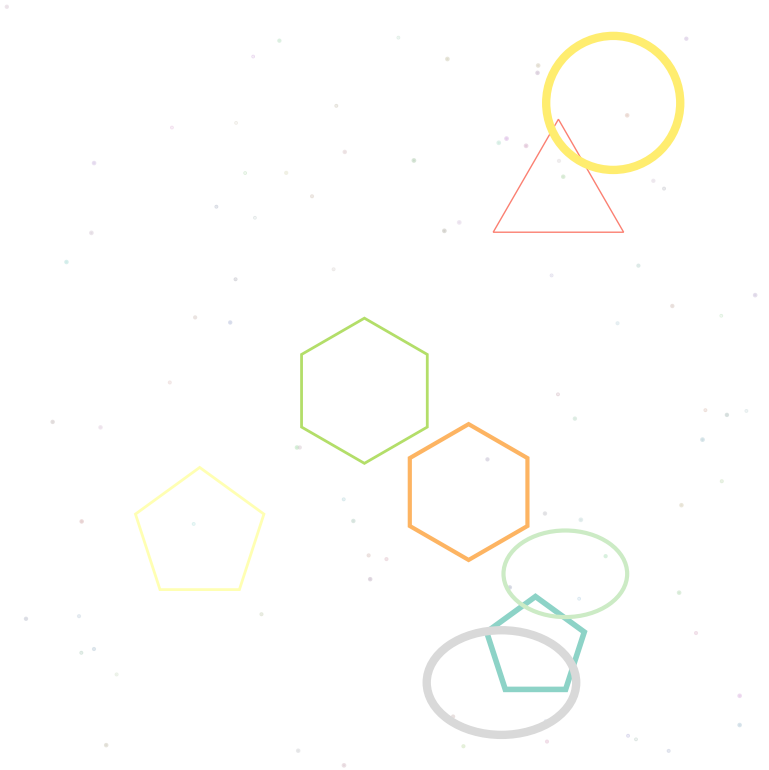[{"shape": "pentagon", "thickness": 2, "radius": 0.33, "center": [0.695, 0.159]}, {"shape": "pentagon", "thickness": 1, "radius": 0.44, "center": [0.259, 0.305]}, {"shape": "triangle", "thickness": 0.5, "radius": 0.49, "center": [0.725, 0.747]}, {"shape": "hexagon", "thickness": 1.5, "radius": 0.44, "center": [0.609, 0.361]}, {"shape": "hexagon", "thickness": 1, "radius": 0.47, "center": [0.473, 0.493]}, {"shape": "oval", "thickness": 3, "radius": 0.49, "center": [0.651, 0.114]}, {"shape": "oval", "thickness": 1.5, "radius": 0.4, "center": [0.734, 0.255]}, {"shape": "circle", "thickness": 3, "radius": 0.44, "center": [0.796, 0.866]}]